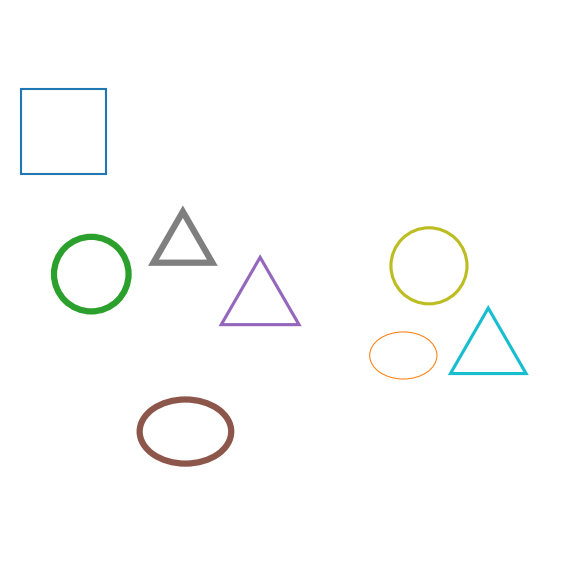[{"shape": "square", "thickness": 1, "radius": 0.37, "center": [0.109, 0.772]}, {"shape": "oval", "thickness": 0.5, "radius": 0.29, "center": [0.698, 0.384]}, {"shape": "circle", "thickness": 3, "radius": 0.32, "center": [0.158, 0.524]}, {"shape": "triangle", "thickness": 1.5, "radius": 0.39, "center": [0.45, 0.476]}, {"shape": "oval", "thickness": 3, "radius": 0.4, "center": [0.321, 0.252]}, {"shape": "triangle", "thickness": 3, "radius": 0.29, "center": [0.317, 0.574]}, {"shape": "circle", "thickness": 1.5, "radius": 0.33, "center": [0.743, 0.539]}, {"shape": "triangle", "thickness": 1.5, "radius": 0.38, "center": [0.845, 0.39]}]